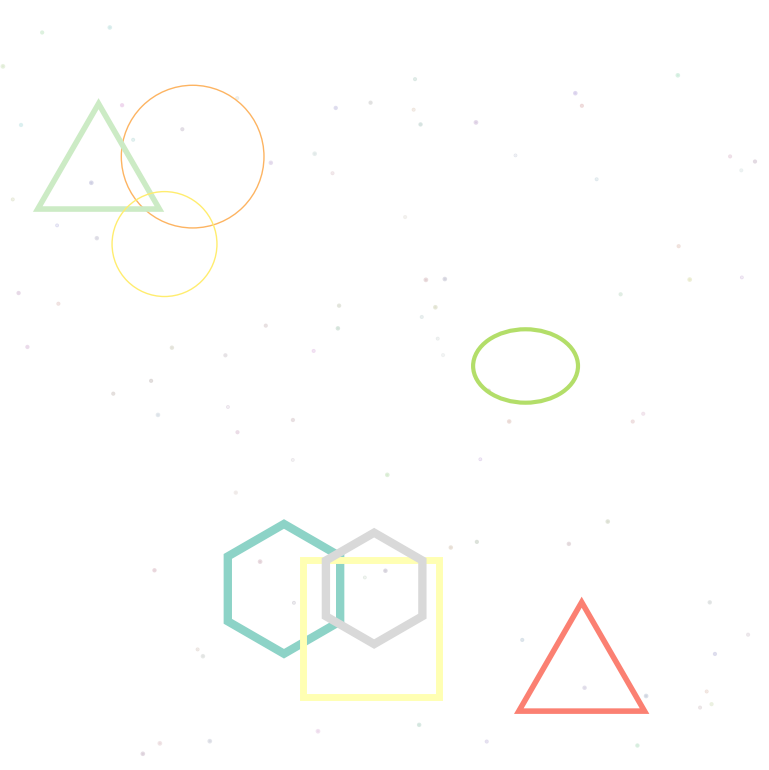[{"shape": "hexagon", "thickness": 3, "radius": 0.42, "center": [0.369, 0.235]}, {"shape": "square", "thickness": 2.5, "radius": 0.44, "center": [0.482, 0.184]}, {"shape": "triangle", "thickness": 2, "radius": 0.47, "center": [0.755, 0.124]}, {"shape": "circle", "thickness": 0.5, "radius": 0.46, "center": [0.25, 0.797]}, {"shape": "oval", "thickness": 1.5, "radius": 0.34, "center": [0.683, 0.525]}, {"shape": "hexagon", "thickness": 3, "radius": 0.36, "center": [0.486, 0.236]}, {"shape": "triangle", "thickness": 2, "radius": 0.46, "center": [0.128, 0.774]}, {"shape": "circle", "thickness": 0.5, "radius": 0.34, "center": [0.214, 0.683]}]